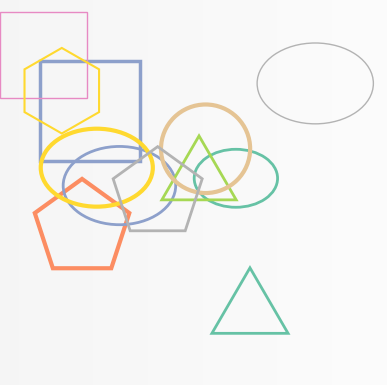[{"shape": "triangle", "thickness": 2, "radius": 0.57, "center": [0.645, 0.191]}, {"shape": "oval", "thickness": 2, "radius": 0.54, "center": [0.609, 0.537]}, {"shape": "pentagon", "thickness": 3, "radius": 0.64, "center": [0.212, 0.407]}, {"shape": "oval", "thickness": 2, "radius": 0.73, "center": [0.308, 0.518]}, {"shape": "square", "thickness": 2.5, "radius": 0.65, "center": [0.232, 0.711]}, {"shape": "square", "thickness": 1, "radius": 0.56, "center": [0.112, 0.857]}, {"shape": "triangle", "thickness": 2, "radius": 0.55, "center": [0.514, 0.536]}, {"shape": "oval", "thickness": 3, "radius": 0.72, "center": [0.25, 0.564]}, {"shape": "hexagon", "thickness": 1.5, "radius": 0.56, "center": [0.159, 0.764]}, {"shape": "circle", "thickness": 3, "radius": 0.57, "center": [0.531, 0.614]}, {"shape": "pentagon", "thickness": 2, "radius": 0.6, "center": [0.407, 0.498]}, {"shape": "oval", "thickness": 1, "radius": 0.75, "center": [0.814, 0.783]}]